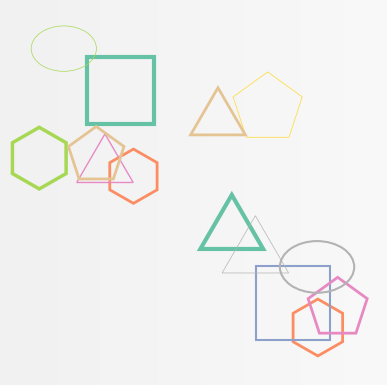[{"shape": "triangle", "thickness": 3, "radius": 0.47, "center": [0.598, 0.4]}, {"shape": "square", "thickness": 3, "radius": 0.44, "center": [0.311, 0.766]}, {"shape": "hexagon", "thickness": 2, "radius": 0.35, "center": [0.344, 0.542]}, {"shape": "hexagon", "thickness": 2, "radius": 0.37, "center": [0.82, 0.149]}, {"shape": "square", "thickness": 1.5, "radius": 0.48, "center": [0.756, 0.213]}, {"shape": "triangle", "thickness": 1, "radius": 0.42, "center": [0.271, 0.568]}, {"shape": "pentagon", "thickness": 2, "radius": 0.4, "center": [0.871, 0.199]}, {"shape": "oval", "thickness": 0.5, "radius": 0.42, "center": [0.165, 0.874]}, {"shape": "hexagon", "thickness": 2.5, "radius": 0.4, "center": [0.101, 0.589]}, {"shape": "pentagon", "thickness": 0.5, "radius": 0.47, "center": [0.691, 0.719]}, {"shape": "pentagon", "thickness": 2, "radius": 0.38, "center": [0.248, 0.596]}, {"shape": "triangle", "thickness": 2, "radius": 0.41, "center": [0.562, 0.69]}, {"shape": "oval", "thickness": 1.5, "radius": 0.48, "center": [0.818, 0.307]}, {"shape": "triangle", "thickness": 0.5, "radius": 0.5, "center": [0.659, 0.341]}]